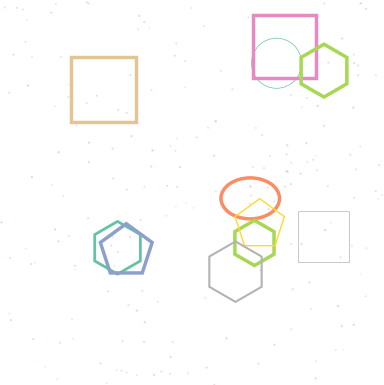[{"shape": "hexagon", "thickness": 2, "radius": 0.34, "center": [0.305, 0.356]}, {"shape": "circle", "thickness": 0.5, "radius": 0.33, "center": [0.718, 0.836]}, {"shape": "oval", "thickness": 2.5, "radius": 0.38, "center": [0.65, 0.485]}, {"shape": "pentagon", "thickness": 2.5, "radius": 0.35, "center": [0.328, 0.348]}, {"shape": "square", "thickness": 2.5, "radius": 0.41, "center": [0.739, 0.879]}, {"shape": "hexagon", "thickness": 2.5, "radius": 0.29, "center": [0.661, 0.369]}, {"shape": "hexagon", "thickness": 2.5, "radius": 0.34, "center": [0.842, 0.817]}, {"shape": "pentagon", "thickness": 1, "radius": 0.34, "center": [0.675, 0.416]}, {"shape": "square", "thickness": 2.5, "radius": 0.42, "center": [0.268, 0.768]}, {"shape": "hexagon", "thickness": 1.5, "radius": 0.39, "center": [0.612, 0.294]}, {"shape": "square", "thickness": 0.5, "radius": 0.33, "center": [0.841, 0.386]}]